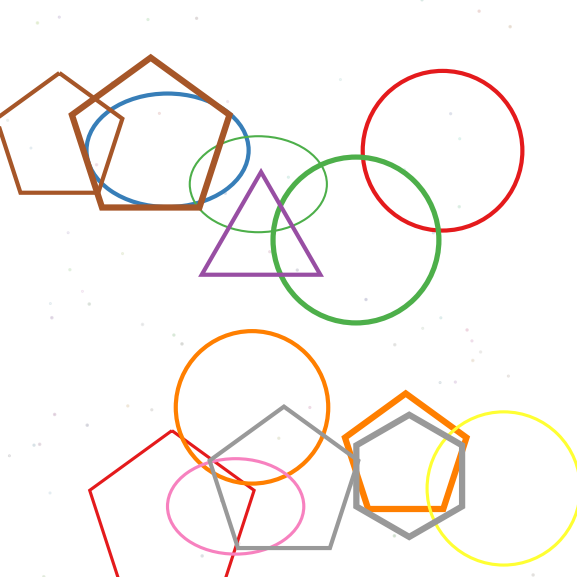[{"shape": "pentagon", "thickness": 1.5, "radius": 0.75, "center": [0.298, 0.104]}, {"shape": "circle", "thickness": 2, "radius": 0.69, "center": [0.766, 0.738]}, {"shape": "oval", "thickness": 2, "radius": 0.7, "center": [0.29, 0.739]}, {"shape": "circle", "thickness": 2.5, "radius": 0.72, "center": [0.616, 0.584]}, {"shape": "oval", "thickness": 1, "radius": 0.59, "center": [0.447, 0.68]}, {"shape": "triangle", "thickness": 2, "radius": 0.59, "center": [0.452, 0.583]}, {"shape": "pentagon", "thickness": 3, "radius": 0.55, "center": [0.703, 0.207]}, {"shape": "circle", "thickness": 2, "radius": 0.66, "center": [0.436, 0.294]}, {"shape": "circle", "thickness": 1.5, "radius": 0.66, "center": [0.872, 0.153]}, {"shape": "pentagon", "thickness": 2, "radius": 0.57, "center": [0.103, 0.758]}, {"shape": "pentagon", "thickness": 3, "radius": 0.72, "center": [0.261, 0.756]}, {"shape": "oval", "thickness": 1.5, "radius": 0.59, "center": [0.408, 0.122]}, {"shape": "hexagon", "thickness": 3, "radius": 0.53, "center": [0.709, 0.175]}, {"shape": "pentagon", "thickness": 2, "radius": 0.68, "center": [0.492, 0.16]}]